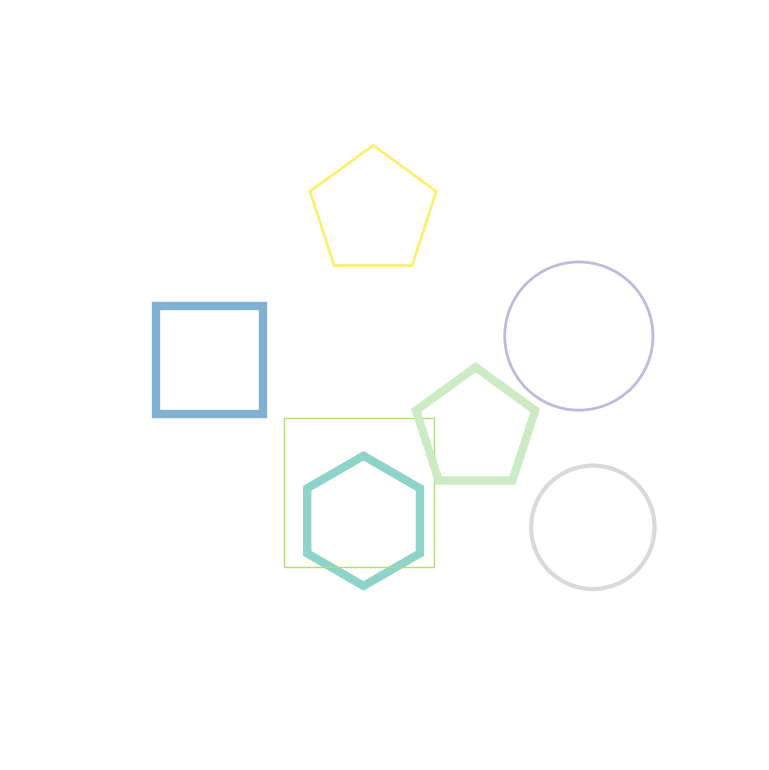[{"shape": "hexagon", "thickness": 3, "radius": 0.42, "center": [0.472, 0.324]}, {"shape": "circle", "thickness": 1, "radius": 0.48, "center": [0.752, 0.564]}, {"shape": "square", "thickness": 3, "radius": 0.35, "center": [0.272, 0.532]}, {"shape": "square", "thickness": 0.5, "radius": 0.48, "center": [0.466, 0.361]}, {"shape": "circle", "thickness": 1.5, "radius": 0.4, "center": [0.77, 0.315]}, {"shape": "pentagon", "thickness": 3, "radius": 0.41, "center": [0.618, 0.442]}, {"shape": "pentagon", "thickness": 1, "radius": 0.43, "center": [0.485, 0.725]}]